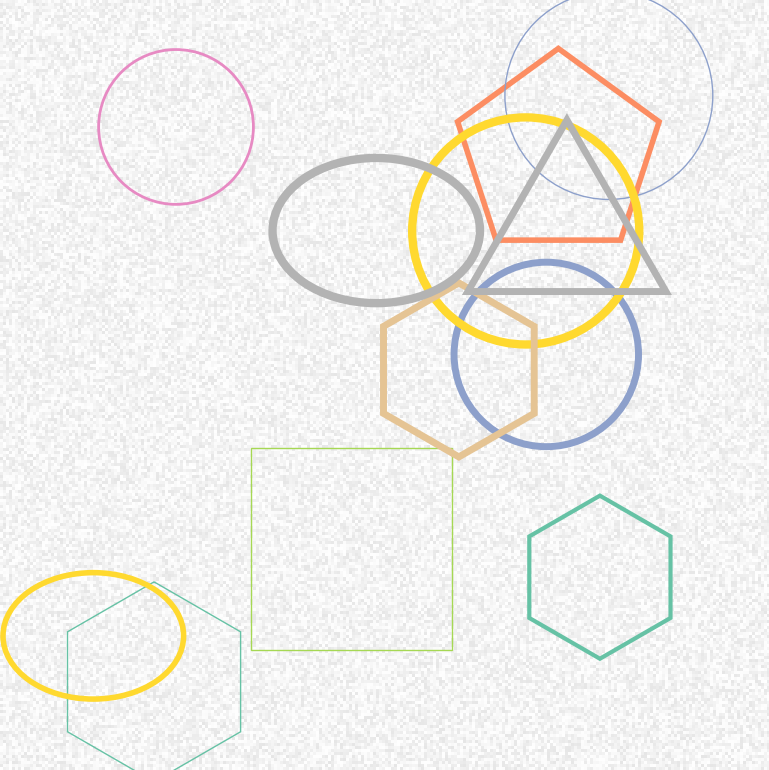[{"shape": "hexagon", "thickness": 0.5, "radius": 0.65, "center": [0.2, 0.115]}, {"shape": "hexagon", "thickness": 1.5, "radius": 0.53, "center": [0.779, 0.25]}, {"shape": "pentagon", "thickness": 2, "radius": 0.69, "center": [0.725, 0.799]}, {"shape": "circle", "thickness": 2.5, "radius": 0.6, "center": [0.709, 0.54]}, {"shape": "circle", "thickness": 0.5, "radius": 0.67, "center": [0.791, 0.876]}, {"shape": "circle", "thickness": 1, "radius": 0.5, "center": [0.229, 0.835]}, {"shape": "square", "thickness": 0.5, "radius": 0.65, "center": [0.456, 0.287]}, {"shape": "oval", "thickness": 2, "radius": 0.59, "center": [0.121, 0.174]}, {"shape": "circle", "thickness": 3, "radius": 0.74, "center": [0.683, 0.7]}, {"shape": "hexagon", "thickness": 2.5, "radius": 0.56, "center": [0.596, 0.52]}, {"shape": "oval", "thickness": 3, "radius": 0.67, "center": [0.489, 0.701]}, {"shape": "triangle", "thickness": 2.5, "radius": 0.74, "center": [0.736, 0.696]}]